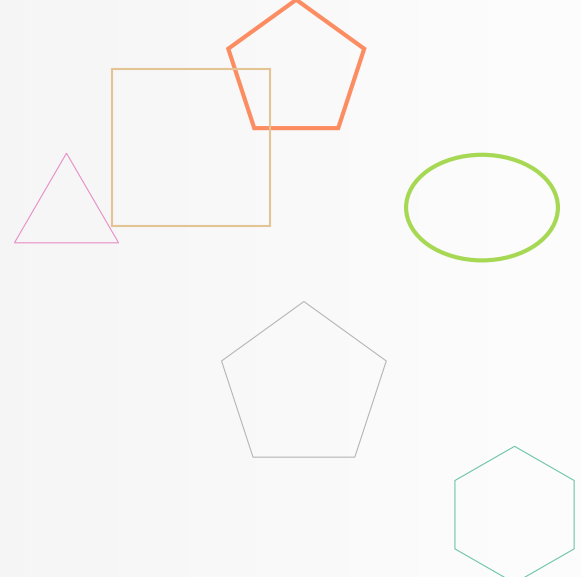[{"shape": "hexagon", "thickness": 0.5, "radius": 0.59, "center": [0.885, 0.108]}, {"shape": "pentagon", "thickness": 2, "radius": 0.61, "center": [0.51, 0.877]}, {"shape": "triangle", "thickness": 0.5, "radius": 0.52, "center": [0.114, 0.63]}, {"shape": "oval", "thickness": 2, "radius": 0.65, "center": [0.829, 0.64]}, {"shape": "square", "thickness": 1, "radius": 0.68, "center": [0.329, 0.744]}, {"shape": "pentagon", "thickness": 0.5, "radius": 0.74, "center": [0.523, 0.328]}]